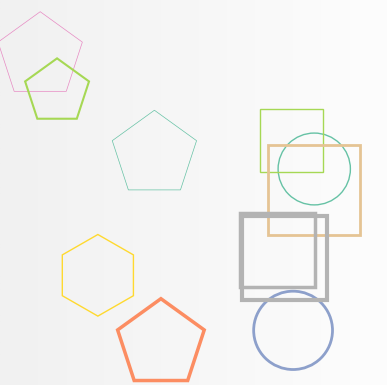[{"shape": "pentagon", "thickness": 0.5, "radius": 0.57, "center": [0.398, 0.599]}, {"shape": "circle", "thickness": 1, "radius": 0.47, "center": [0.811, 0.561]}, {"shape": "pentagon", "thickness": 2.5, "radius": 0.59, "center": [0.415, 0.107]}, {"shape": "circle", "thickness": 2, "radius": 0.51, "center": [0.756, 0.142]}, {"shape": "pentagon", "thickness": 0.5, "radius": 0.57, "center": [0.104, 0.855]}, {"shape": "pentagon", "thickness": 1.5, "radius": 0.43, "center": [0.147, 0.762]}, {"shape": "square", "thickness": 1, "radius": 0.41, "center": [0.753, 0.635]}, {"shape": "hexagon", "thickness": 1, "radius": 0.53, "center": [0.253, 0.285]}, {"shape": "square", "thickness": 2, "radius": 0.59, "center": [0.81, 0.506]}, {"shape": "square", "thickness": 3, "radius": 0.55, "center": [0.734, 0.33]}, {"shape": "square", "thickness": 2.5, "radius": 0.48, "center": [0.717, 0.35]}]